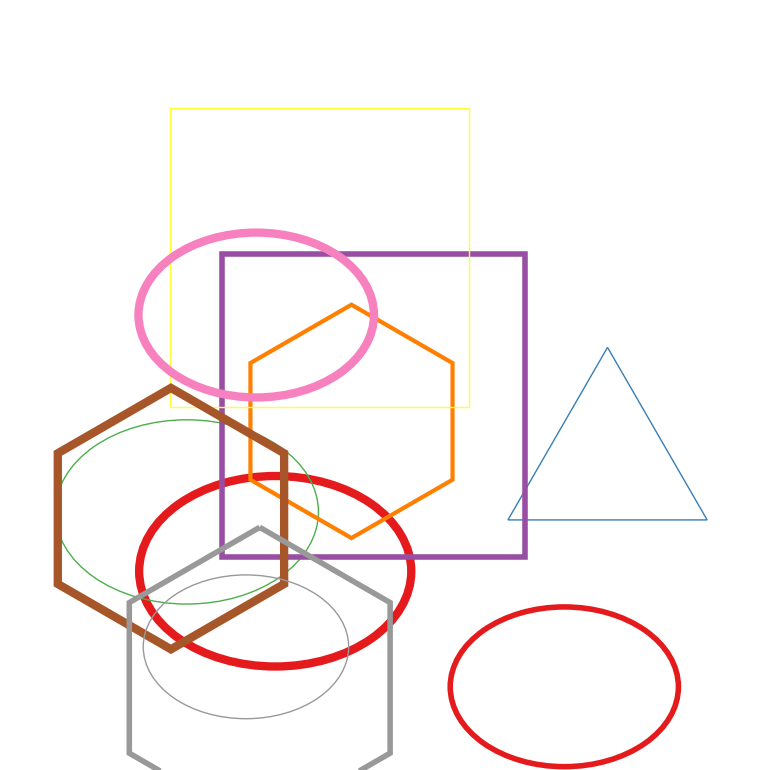[{"shape": "oval", "thickness": 3, "radius": 0.88, "center": [0.357, 0.258]}, {"shape": "oval", "thickness": 2, "radius": 0.74, "center": [0.733, 0.108]}, {"shape": "triangle", "thickness": 0.5, "radius": 0.75, "center": [0.789, 0.399]}, {"shape": "oval", "thickness": 0.5, "radius": 0.85, "center": [0.243, 0.335]}, {"shape": "square", "thickness": 2, "radius": 0.98, "center": [0.485, 0.473]}, {"shape": "hexagon", "thickness": 1.5, "radius": 0.76, "center": [0.456, 0.453]}, {"shape": "square", "thickness": 0.5, "radius": 0.97, "center": [0.415, 0.665]}, {"shape": "hexagon", "thickness": 3, "radius": 0.85, "center": [0.222, 0.326]}, {"shape": "oval", "thickness": 3, "radius": 0.76, "center": [0.333, 0.591]}, {"shape": "oval", "thickness": 0.5, "radius": 0.67, "center": [0.319, 0.16]}, {"shape": "hexagon", "thickness": 2, "radius": 0.98, "center": [0.337, 0.12]}]